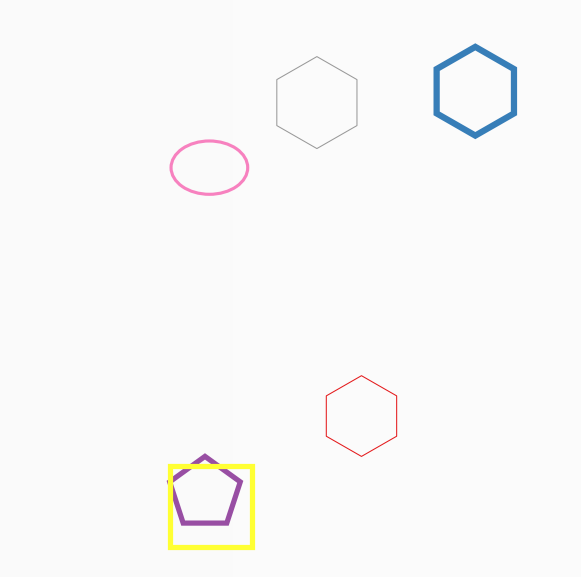[{"shape": "hexagon", "thickness": 0.5, "radius": 0.35, "center": [0.622, 0.279]}, {"shape": "hexagon", "thickness": 3, "radius": 0.38, "center": [0.818, 0.841]}, {"shape": "pentagon", "thickness": 2.5, "radius": 0.32, "center": [0.353, 0.145]}, {"shape": "square", "thickness": 2.5, "radius": 0.35, "center": [0.363, 0.122]}, {"shape": "oval", "thickness": 1.5, "radius": 0.33, "center": [0.36, 0.709]}, {"shape": "hexagon", "thickness": 0.5, "radius": 0.4, "center": [0.545, 0.821]}]